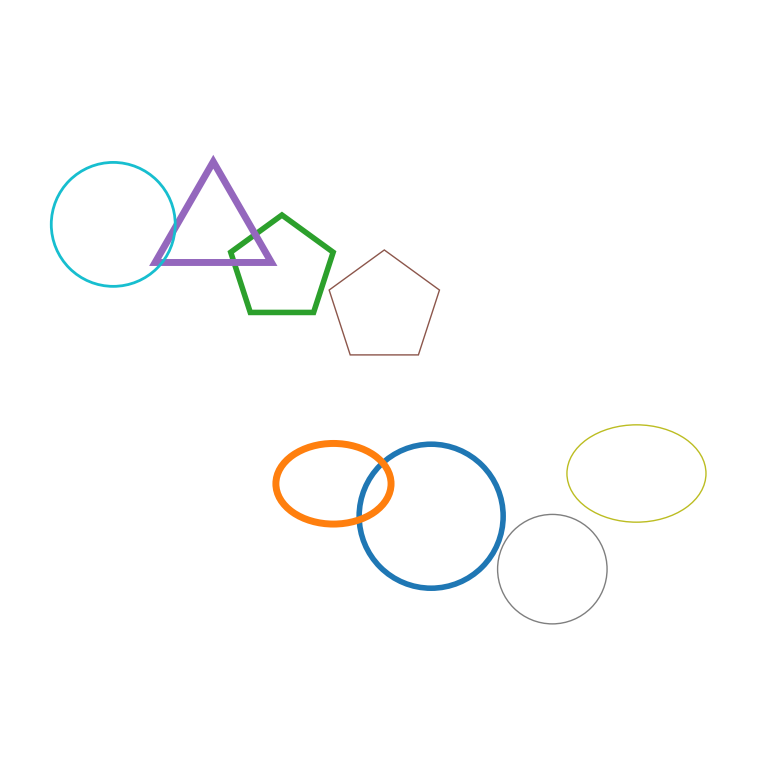[{"shape": "circle", "thickness": 2, "radius": 0.47, "center": [0.56, 0.33]}, {"shape": "oval", "thickness": 2.5, "radius": 0.37, "center": [0.433, 0.372]}, {"shape": "pentagon", "thickness": 2, "radius": 0.35, "center": [0.366, 0.651]}, {"shape": "triangle", "thickness": 2.5, "radius": 0.44, "center": [0.277, 0.703]}, {"shape": "pentagon", "thickness": 0.5, "radius": 0.38, "center": [0.499, 0.6]}, {"shape": "circle", "thickness": 0.5, "radius": 0.36, "center": [0.717, 0.261]}, {"shape": "oval", "thickness": 0.5, "radius": 0.45, "center": [0.827, 0.385]}, {"shape": "circle", "thickness": 1, "radius": 0.4, "center": [0.147, 0.709]}]